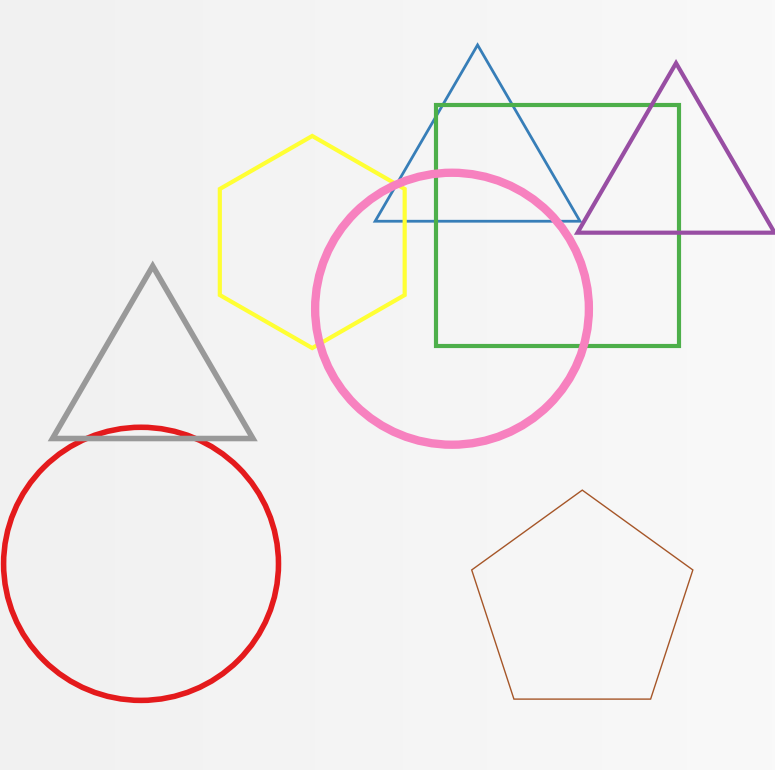[{"shape": "circle", "thickness": 2, "radius": 0.89, "center": [0.182, 0.268]}, {"shape": "triangle", "thickness": 1, "radius": 0.76, "center": [0.616, 0.789]}, {"shape": "square", "thickness": 1.5, "radius": 0.78, "center": [0.719, 0.707]}, {"shape": "triangle", "thickness": 1.5, "radius": 0.73, "center": [0.872, 0.771]}, {"shape": "hexagon", "thickness": 1.5, "radius": 0.69, "center": [0.403, 0.686]}, {"shape": "pentagon", "thickness": 0.5, "radius": 0.75, "center": [0.751, 0.213]}, {"shape": "circle", "thickness": 3, "radius": 0.88, "center": [0.583, 0.599]}, {"shape": "triangle", "thickness": 2, "radius": 0.75, "center": [0.197, 0.505]}]